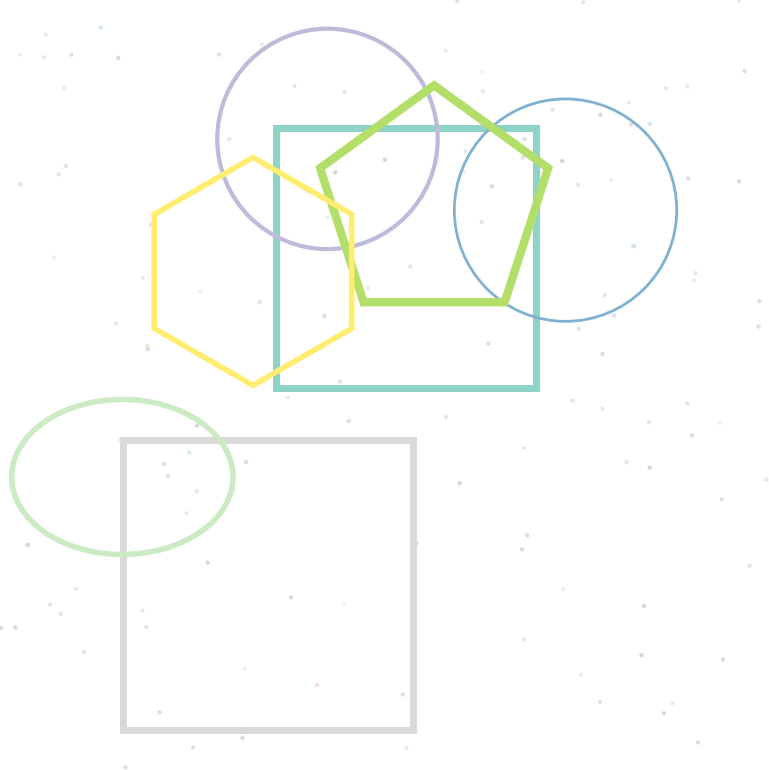[{"shape": "square", "thickness": 2.5, "radius": 0.84, "center": [0.527, 0.665]}, {"shape": "circle", "thickness": 1.5, "radius": 0.72, "center": [0.425, 0.82]}, {"shape": "circle", "thickness": 1, "radius": 0.72, "center": [0.734, 0.727]}, {"shape": "pentagon", "thickness": 3, "radius": 0.78, "center": [0.564, 0.733]}, {"shape": "square", "thickness": 2.5, "radius": 0.94, "center": [0.348, 0.24]}, {"shape": "oval", "thickness": 2, "radius": 0.72, "center": [0.159, 0.381]}, {"shape": "hexagon", "thickness": 2, "radius": 0.74, "center": [0.329, 0.648]}]